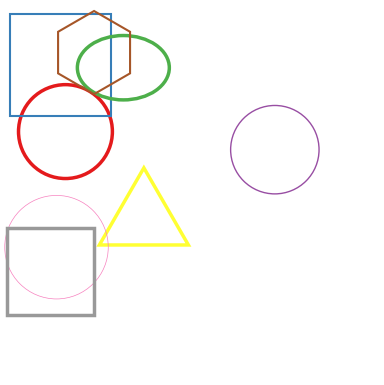[{"shape": "circle", "thickness": 2.5, "radius": 0.61, "center": [0.17, 0.658]}, {"shape": "square", "thickness": 1.5, "radius": 0.66, "center": [0.157, 0.831]}, {"shape": "oval", "thickness": 2.5, "radius": 0.6, "center": [0.32, 0.824]}, {"shape": "circle", "thickness": 1, "radius": 0.57, "center": [0.714, 0.611]}, {"shape": "triangle", "thickness": 2.5, "radius": 0.67, "center": [0.374, 0.43]}, {"shape": "hexagon", "thickness": 1.5, "radius": 0.54, "center": [0.244, 0.863]}, {"shape": "circle", "thickness": 0.5, "radius": 0.67, "center": [0.147, 0.358]}, {"shape": "square", "thickness": 2.5, "radius": 0.56, "center": [0.132, 0.294]}]